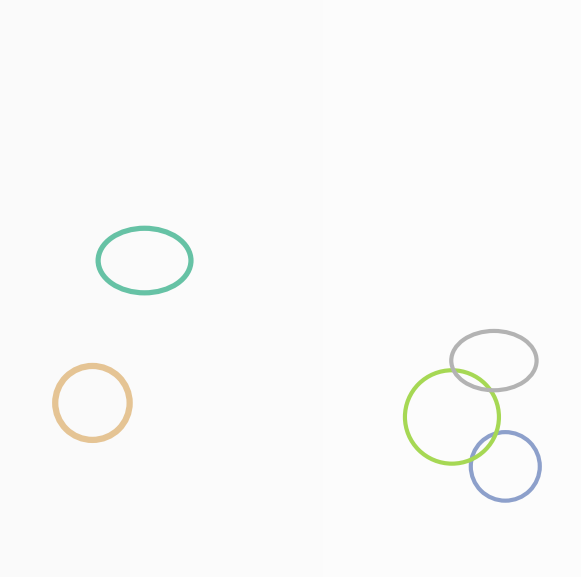[{"shape": "oval", "thickness": 2.5, "radius": 0.4, "center": [0.249, 0.548]}, {"shape": "circle", "thickness": 2, "radius": 0.3, "center": [0.869, 0.192]}, {"shape": "circle", "thickness": 2, "radius": 0.4, "center": [0.778, 0.277]}, {"shape": "circle", "thickness": 3, "radius": 0.32, "center": [0.159, 0.301]}, {"shape": "oval", "thickness": 2, "radius": 0.37, "center": [0.85, 0.375]}]